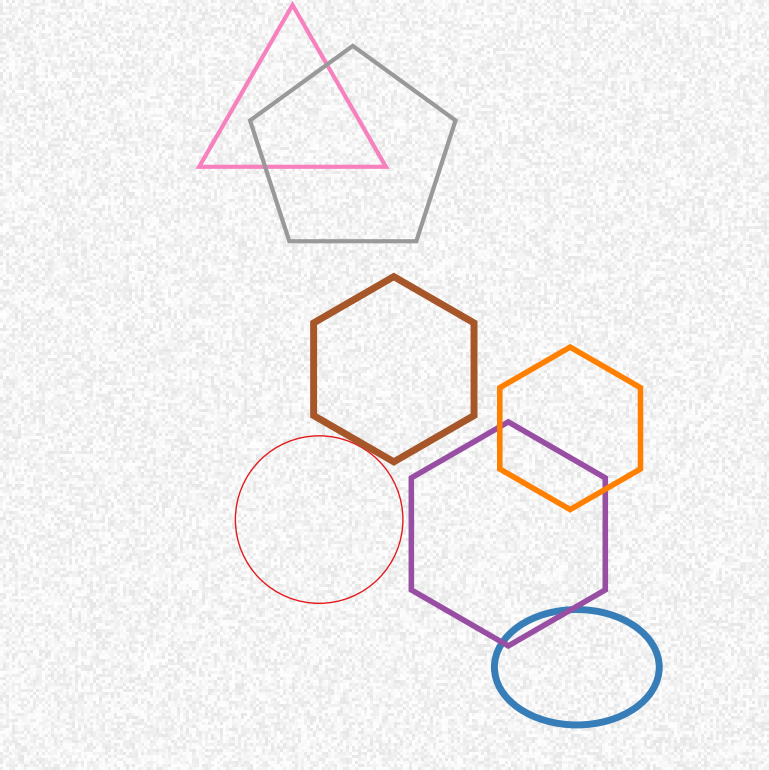[{"shape": "circle", "thickness": 0.5, "radius": 0.54, "center": [0.414, 0.325]}, {"shape": "oval", "thickness": 2.5, "radius": 0.54, "center": [0.749, 0.133]}, {"shape": "hexagon", "thickness": 2, "radius": 0.73, "center": [0.66, 0.307]}, {"shape": "hexagon", "thickness": 2, "radius": 0.53, "center": [0.74, 0.444]}, {"shape": "hexagon", "thickness": 2.5, "radius": 0.6, "center": [0.511, 0.52]}, {"shape": "triangle", "thickness": 1.5, "radius": 0.7, "center": [0.38, 0.853]}, {"shape": "pentagon", "thickness": 1.5, "radius": 0.7, "center": [0.458, 0.8]}]